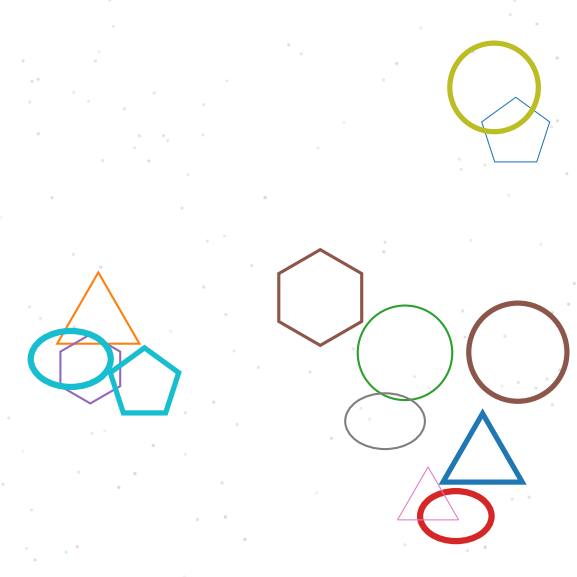[{"shape": "pentagon", "thickness": 0.5, "radius": 0.31, "center": [0.893, 0.769]}, {"shape": "triangle", "thickness": 2.5, "radius": 0.4, "center": [0.836, 0.204]}, {"shape": "triangle", "thickness": 1, "radius": 0.41, "center": [0.17, 0.445]}, {"shape": "circle", "thickness": 1, "radius": 0.41, "center": [0.701, 0.388]}, {"shape": "oval", "thickness": 3, "radius": 0.31, "center": [0.789, 0.105]}, {"shape": "hexagon", "thickness": 1, "radius": 0.3, "center": [0.156, 0.36]}, {"shape": "hexagon", "thickness": 1.5, "radius": 0.41, "center": [0.555, 0.484]}, {"shape": "circle", "thickness": 2.5, "radius": 0.43, "center": [0.897, 0.389]}, {"shape": "triangle", "thickness": 0.5, "radius": 0.31, "center": [0.741, 0.129]}, {"shape": "oval", "thickness": 1, "radius": 0.35, "center": [0.667, 0.27]}, {"shape": "circle", "thickness": 2.5, "radius": 0.38, "center": [0.856, 0.848]}, {"shape": "oval", "thickness": 3, "radius": 0.35, "center": [0.122, 0.378]}, {"shape": "pentagon", "thickness": 2.5, "radius": 0.31, "center": [0.25, 0.335]}]